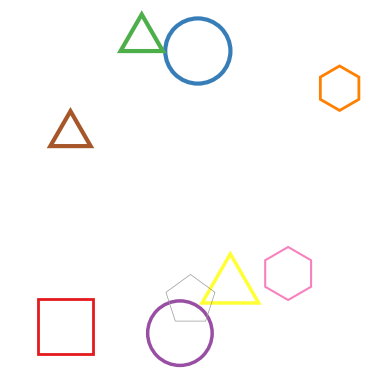[{"shape": "square", "thickness": 2, "radius": 0.36, "center": [0.17, 0.152]}, {"shape": "circle", "thickness": 3, "radius": 0.42, "center": [0.514, 0.868]}, {"shape": "triangle", "thickness": 3, "radius": 0.32, "center": [0.368, 0.899]}, {"shape": "circle", "thickness": 2.5, "radius": 0.42, "center": [0.467, 0.135]}, {"shape": "hexagon", "thickness": 2, "radius": 0.29, "center": [0.882, 0.771]}, {"shape": "triangle", "thickness": 2.5, "radius": 0.42, "center": [0.598, 0.256]}, {"shape": "triangle", "thickness": 3, "radius": 0.3, "center": [0.183, 0.651]}, {"shape": "hexagon", "thickness": 1.5, "radius": 0.34, "center": [0.748, 0.29]}, {"shape": "pentagon", "thickness": 0.5, "radius": 0.33, "center": [0.495, 0.22]}]